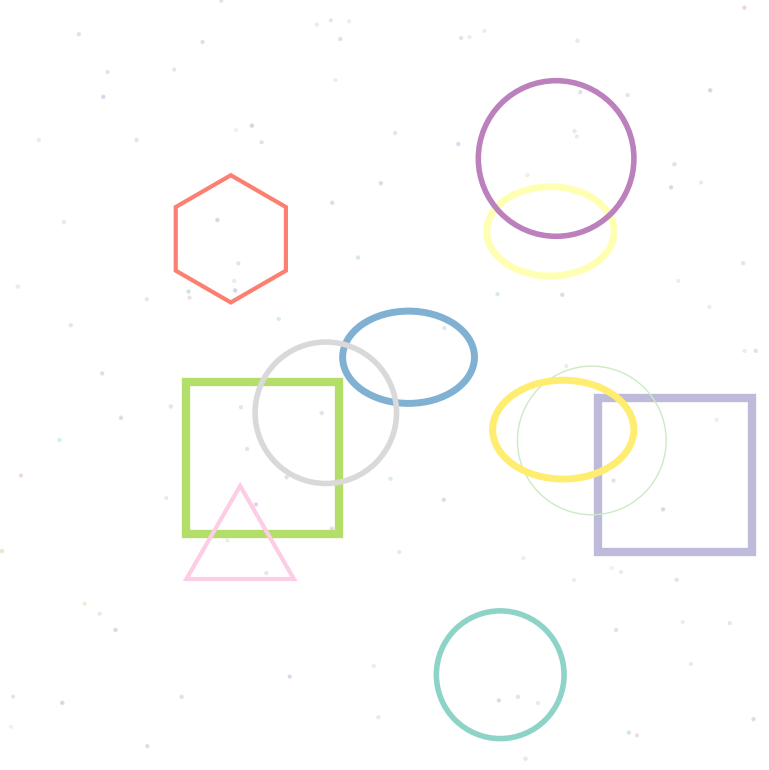[{"shape": "circle", "thickness": 2, "radius": 0.41, "center": [0.65, 0.124]}, {"shape": "oval", "thickness": 2.5, "radius": 0.41, "center": [0.715, 0.7]}, {"shape": "square", "thickness": 3, "radius": 0.5, "center": [0.877, 0.383]}, {"shape": "hexagon", "thickness": 1.5, "radius": 0.41, "center": [0.3, 0.69]}, {"shape": "oval", "thickness": 2.5, "radius": 0.43, "center": [0.531, 0.536]}, {"shape": "square", "thickness": 3, "radius": 0.49, "center": [0.341, 0.405]}, {"shape": "triangle", "thickness": 1.5, "radius": 0.4, "center": [0.312, 0.288]}, {"shape": "circle", "thickness": 2, "radius": 0.46, "center": [0.423, 0.464]}, {"shape": "circle", "thickness": 2, "radius": 0.51, "center": [0.722, 0.794]}, {"shape": "circle", "thickness": 0.5, "radius": 0.48, "center": [0.769, 0.428]}, {"shape": "oval", "thickness": 2.5, "radius": 0.46, "center": [0.731, 0.442]}]